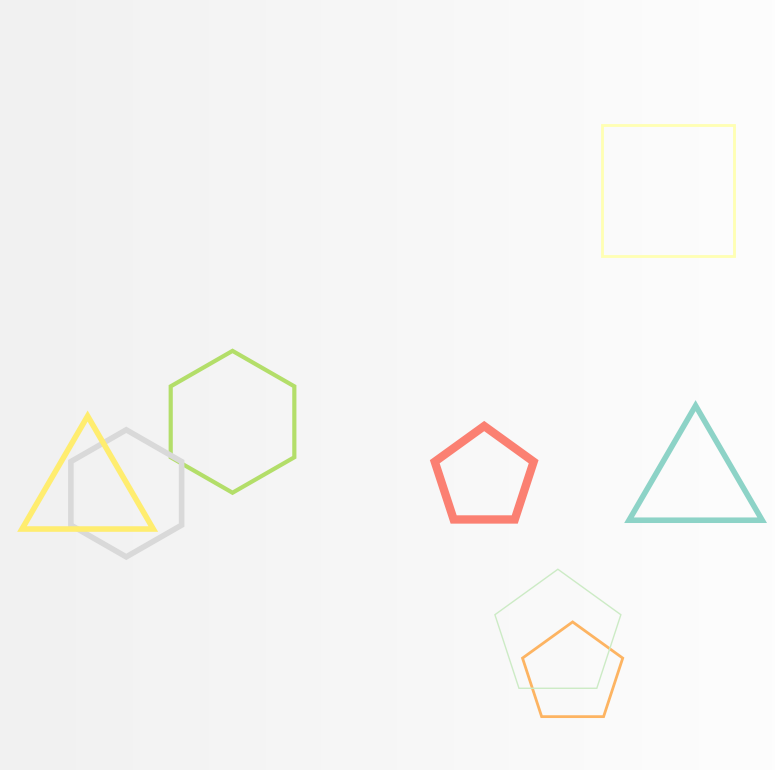[{"shape": "triangle", "thickness": 2, "radius": 0.5, "center": [0.898, 0.374]}, {"shape": "square", "thickness": 1, "radius": 0.43, "center": [0.862, 0.753]}, {"shape": "pentagon", "thickness": 3, "radius": 0.34, "center": [0.625, 0.38]}, {"shape": "pentagon", "thickness": 1, "radius": 0.34, "center": [0.739, 0.124]}, {"shape": "hexagon", "thickness": 1.5, "radius": 0.46, "center": [0.3, 0.452]}, {"shape": "hexagon", "thickness": 2, "radius": 0.41, "center": [0.163, 0.359]}, {"shape": "pentagon", "thickness": 0.5, "radius": 0.43, "center": [0.72, 0.175]}, {"shape": "triangle", "thickness": 2, "radius": 0.49, "center": [0.113, 0.362]}]